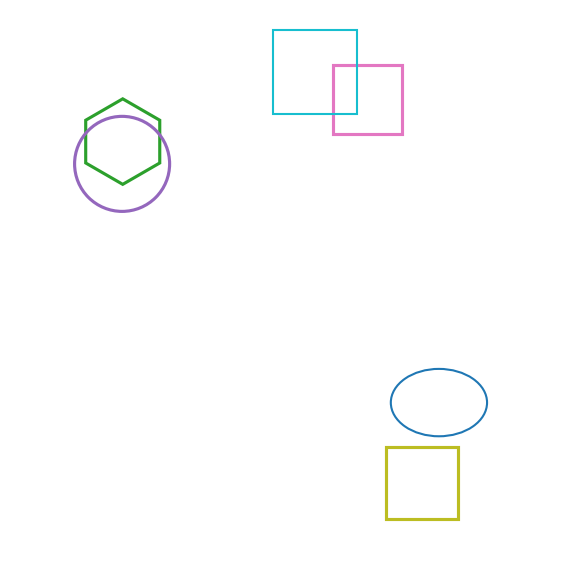[{"shape": "oval", "thickness": 1, "radius": 0.42, "center": [0.76, 0.302]}, {"shape": "hexagon", "thickness": 1.5, "radius": 0.37, "center": [0.213, 0.754]}, {"shape": "circle", "thickness": 1.5, "radius": 0.41, "center": [0.211, 0.715]}, {"shape": "square", "thickness": 1.5, "radius": 0.3, "center": [0.637, 0.827]}, {"shape": "square", "thickness": 1.5, "radius": 0.31, "center": [0.731, 0.163]}, {"shape": "square", "thickness": 1, "radius": 0.36, "center": [0.546, 0.874]}]